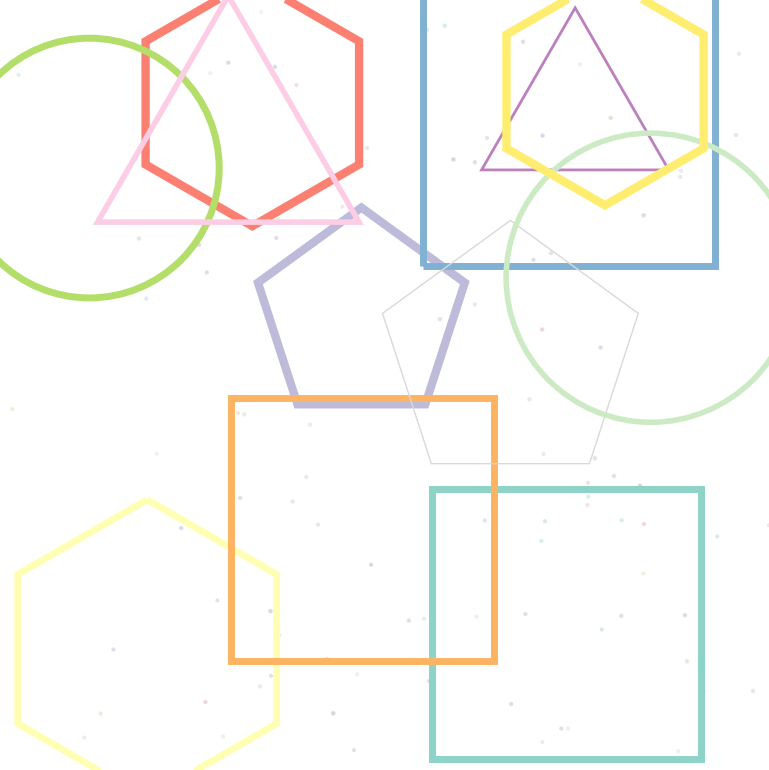[{"shape": "square", "thickness": 2.5, "radius": 0.87, "center": [0.735, 0.189]}, {"shape": "hexagon", "thickness": 2.5, "radius": 0.97, "center": [0.191, 0.157]}, {"shape": "pentagon", "thickness": 3, "radius": 0.71, "center": [0.469, 0.589]}, {"shape": "hexagon", "thickness": 3, "radius": 0.8, "center": [0.328, 0.866]}, {"shape": "square", "thickness": 2.5, "radius": 0.95, "center": [0.739, 0.844]}, {"shape": "square", "thickness": 2.5, "radius": 0.85, "center": [0.471, 0.312]}, {"shape": "circle", "thickness": 2.5, "radius": 0.84, "center": [0.116, 0.782]}, {"shape": "triangle", "thickness": 2, "radius": 0.98, "center": [0.296, 0.81]}, {"shape": "pentagon", "thickness": 0.5, "radius": 0.87, "center": [0.663, 0.539]}, {"shape": "triangle", "thickness": 1, "radius": 0.7, "center": [0.747, 0.849]}, {"shape": "circle", "thickness": 2, "radius": 0.94, "center": [0.845, 0.639]}, {"shape": "hexagon", "thickness": 3, "radius": 0.74, "center": [0.786, 0.881]}]